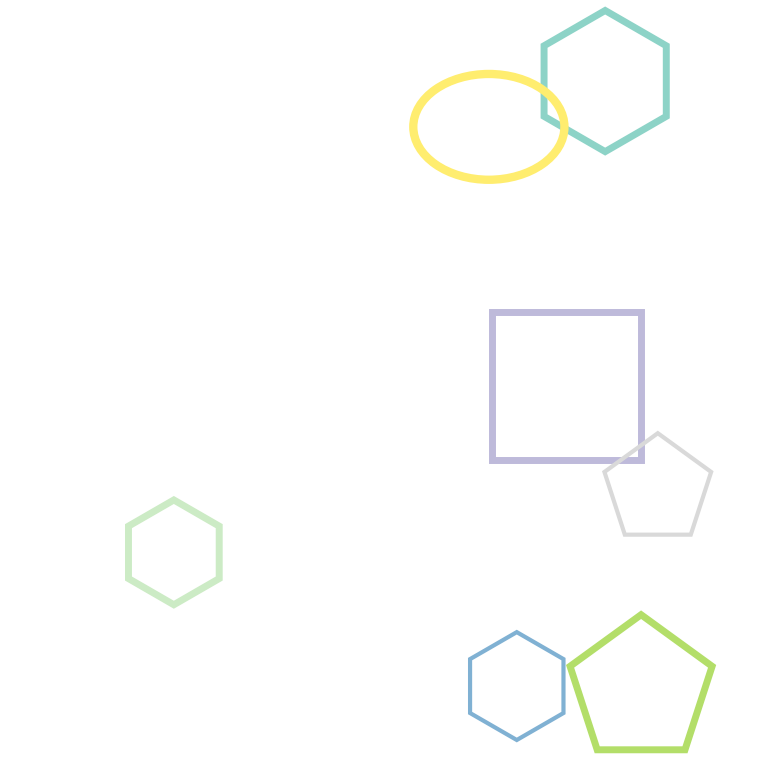[{"shape": "hexagon", "thickness": 2.5, "radius": 0.46, "center": [0.786, 0.895]}, {"shape": "square", "thickness": 2.5, "radius": 0.48, "center": [0.736, 0.499]}, {"shape": "hexagon", "thickness": 1.5, "radius": 0.35, "center": [0.671, 0.109]}, {"shape": "pentagon", "thickness": 2.5, "radius": 0.48, "center": [0.833, 0.105]}, {"shape": "pentagon", "thickness": 1.5, "radius": 0.36, "center": [0.854, 0.365]}, {"shape": "hexagon", "thickness": 2.5, "radius": 0.34, "center": [0.226, 0.283]}, {"shape": "oval", "thickness": 3, "radius": 0.49, "center": [0.635, 0.835]}]